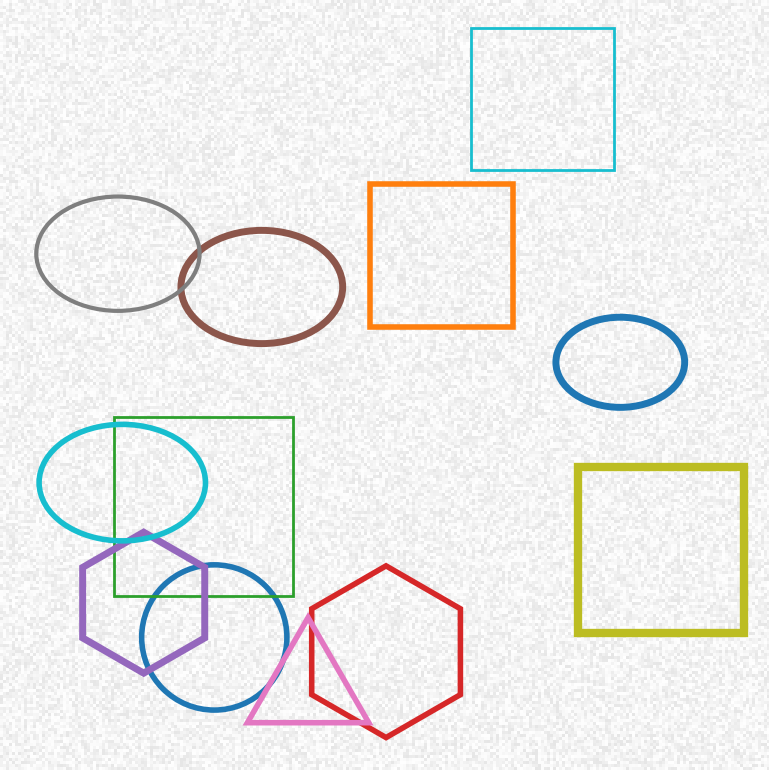[{"shape": "circle", "thickness": 2, "radius": 0.47, "center": [0.278, 0.172]}, {"shape": "oval", "thickness": 2.5, "radius": 0.42, "center": [0.806, 0.529]}, {"shape": "square", "thickness": 2, "radius": 0.47, "center": [0.574, 0.668]}, {"shape": "square", "thickness": 1, "radius": 0.58, "center": [0.264, 0.342]}, {"shape": "hexagon", "thickness": 2, "radius": 0.56, "center": [0.501, 0.154]}, {"shape": "hexagon", "thickness": 2.5, "radius": 0.46, "center": [0.187, 0.217]}, {"shape": "oval", "thickness": 2.5, "radius": 0.53, "center": [0.34, 0.627]}, {"shape": "triangle", "thickness": 2, "radius": 0.46, "center": [0.4, 0.107]}, {"shape": "oval", "thickness": 1.5, "radius": 0.53, "center": [0.153, 0.671]}, {"shape": "square", "thickness": 3, "radius": 0.54, "center": [0.859, 0.285]}, {"shape": "square", "thickness": 1, "radius": 0.46, "center": [0.704, 0.872]}, {"shape": "oval", "thickness": 2, "radius": 0.54, "center": [0.159, 0.373]}]